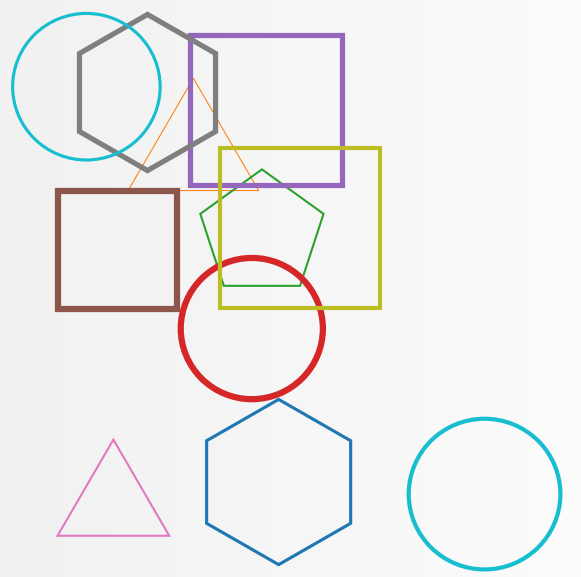[{"shape": "hexagon", "thickness": 1.5, "radius": 0.72, "center": [0.479, 0.164]}, {"shape": "triangle", "thickness": 0.5, "radius": 0.65, "center": [0.333, 0.734]}, {"shape": "pentagon", "thickness": 1, "radius": 0.56, "center": [0.451, 0.594]}, {"shape": "circle", "thickness": 3, "radius": 0.61, "center": [0.433, 0.43]}, {"shape": "square", "thickness": 2.5, "radius": 0.65, "center": [0.457, 0.809]}, {"shape": "square", "thickness": 3, "radius": 0.51, "center": [0.202, 0.566]}, {"shape": "triangle", "thickness": 1, "radius": 0.55, "center": [0.195, 0.127]}, {"shape": "hexagon", "thickness": 2.5, "radius": 0.68, "center": [0.254, 0.839]}, {"shape": "square", "thickness": 2, "radius": 0.69, "center": [0.516, 0.605]}, {"shape": "circle", "thickness": 1.5, "radius": 0.63, "center": [0.149, 0.849]}, {"shape": "circle", "thickness": 2, "radius": 0.65, "center": [0.834, 0.144]}]